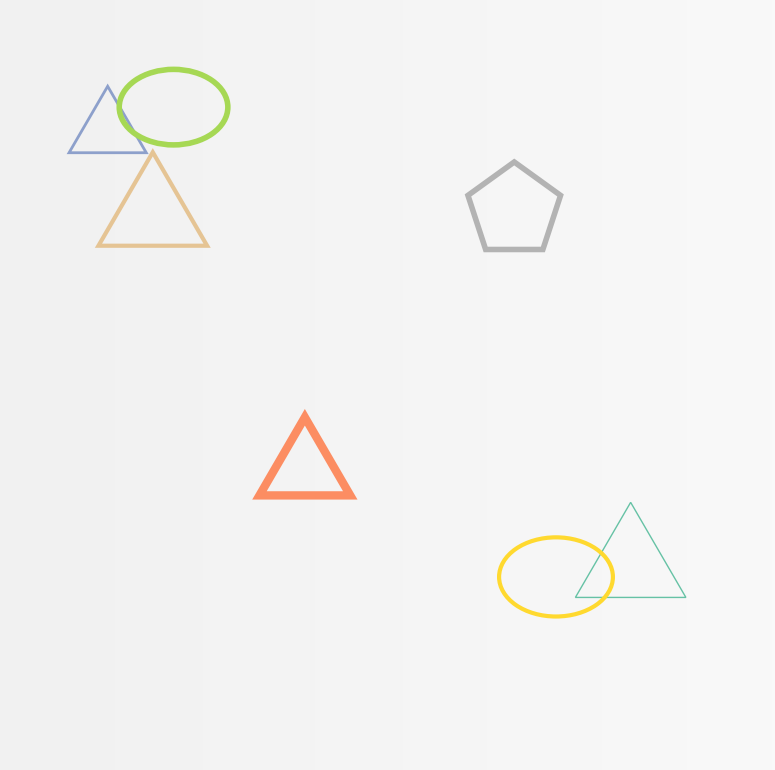[{"shape": "triangle", "thickness": 0.5, "radius": 0.41, "center": [0.814, 0.265]}, {"shape": "triangle", "thickness": 3, "radius": 0.34, "center": [0.393, 0.39]}, {"shape": "triangle", "thickness": 1, "radius": 0.29, "center": [0.139, 0.83]}, {"shape": "oval", "thickness": 2, "radius": 0.35, "center": [0.224, 0.861]}, {"shape": "oval", "thickness": 1.5, "radius": 0.37, "center": [0.717, 0.251]}, {"shape": "triangle", "thickness": 1.5, "radius": 0.4, "center": [0.197, 0.721]}, {"shape": "pentagon", "thickness": 2, "radius": 0.31, "center": [0.664, 0.727]}]